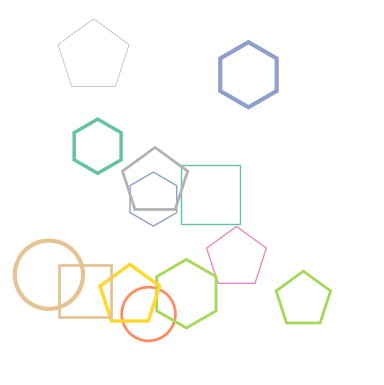[{"shape": "hexagon", "thickness": 2.5, "radius": 0.35, "center": [0.254, 0.62]}, {"shape": "square", "thickness": 1, "radius": 0.38, "center": [0.546, 0.496]}, {"shape": "circle", "thickness": 2, "radius": 0.35, "center": [0.386, 0.184]}, {"shape": "hexagon", "thickness": 1, "radius": 0.35, "center": [0.398, 0.483]}, {"shape": "hexagon", "thickness": 3, "radius": 0.42, "center": [0.645, 0.806]}, {"shape": "pentagon", "thickness": 1, "radius": 0.41, "center": [0.614, 0.33]}, {"shape": "hexagon", "thickness": 2, "radius": 0.44, "center": [0.484, 0.237]}, {"shape": "pentagon", "thickness": 2, "radius": 0.37, "center": [0.788, 0.221]}, {"shape": "pentagon", "thickness": 2.5, "radius": 0.41, "center": [0.337, 0.232]}, {"shape": "square", "thickness": 2, "radius": 0.34, "center": [0.221, 0.244]}, {"shape": "circle", "thickness": 3, "radius": 0.44, "center": [0.127, 0.286]}, {"shape": "pentagon", "thickness": 2, "radius": 0.45, "center": [0.403, 0.528]}, {"shape": "pentagon", "thickness": 0.5, "radius": 0.48, "center": [0.243, 0.854]}]